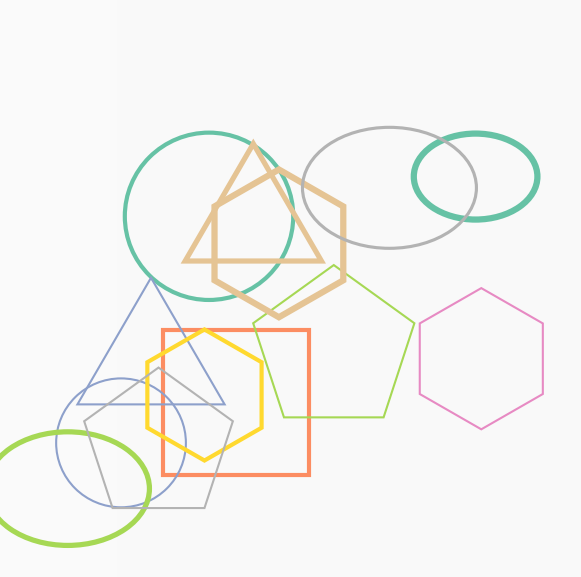[{"shape": "oval", "thickness": 3, "radius": 0.53, "center": [0.818, 0.693]}, {"shape": "circle", "thickness": 2, "radius": 0.72, "center": [0.36, 0.625]}, {"shape": "square", "thickness": 2, "radius": 0.63, "center": [0.405, 0.303]}, {"shape": "triangle", "thickness": 1, "radius": 0.73, "center": [0.26, 0.372]}, {"shape": "circle", "thickness": 1, "radius": 0.56, "center": [0.208, 0.232]}, {"shape": "hexagon", "thickness": 1, "radius": 0.61, "center": [0.828, 0.378]}, {"shape": "oval", "thickness": 2.5, "radius": 0.7, "center": [0.117, 0.153]}, {"shape": "pentagon", "thickness": 1, "radius": 0.73, "center": [0.574, 0.394]}, {"shape": "hexagon", "thickness": 2, "radius": 0.57, "center": [0.352, 0.315]}, {"shape": "hexagon", "thickness": 3, "radius": 0.64, "center": [0.48, 0.578]}, {"shape": "triangle", "thickness": 2.5, "radius": 0.68, "center": [0.436, 0.615]}, {"shape": "pentagon", "thickness": 1, "radius": 0.67, "center": [0.273, 0.228]}, {"shape": "oval", "thickness": 1.5, "radius": 0.75, "center": [0.67, 0.674]}]